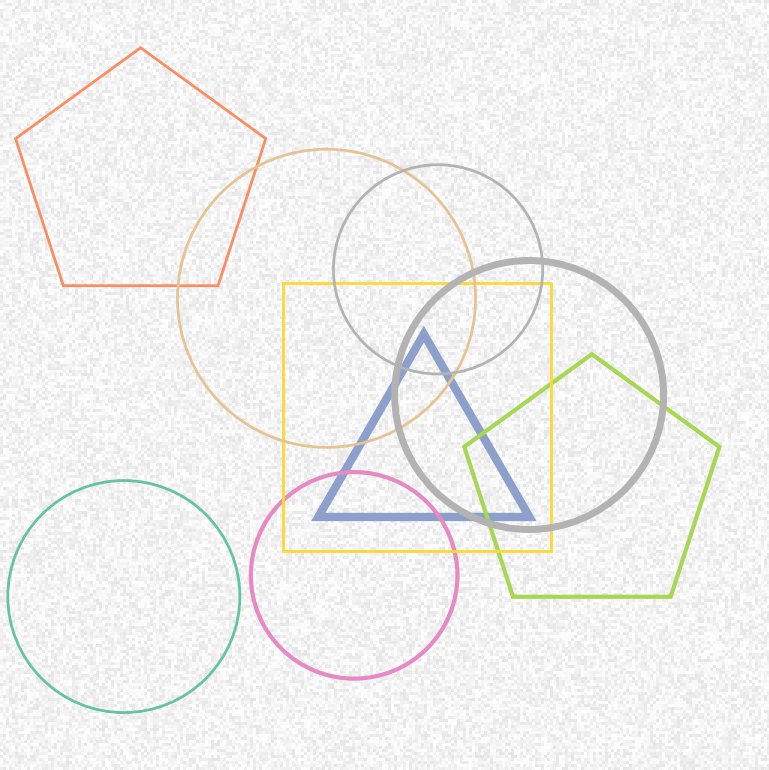[{"shape": "circle", "thickness": 1, "radius": 0.75, "center": [0.161, 0.225]}, {"shape": "pentagon", "thickness": 1, "radius": 0.85, "center": [0.183, 0.767]}, {"shape": "triangle", "thickness": 3, "radius": 0.79, "center": [0.55, 0.408]}, {"shape": "circle", "thickness": 1.5, "radius": 0.67, "center": [0.46, 0.253]}, {"shape": "pentagon", "thickness": 1.5, "radius": 0.87, "center": [0.769, 0.366]}, {"shape": "square", "thickness": 1, "radius": 0.87, "center": [0.542, 0.458]}, {"shape": "circle", "thickness": 1, "radius": 0.97, "center": [0.424, 0.613]}, {"shape": "circle", "thickness": 1, "radius": 0.68, "center": [0.569, 0.65]}, {"shape": "circle", "thickness": 2.5, "radius": 0.87, "center": [0.687, 0.487]}]